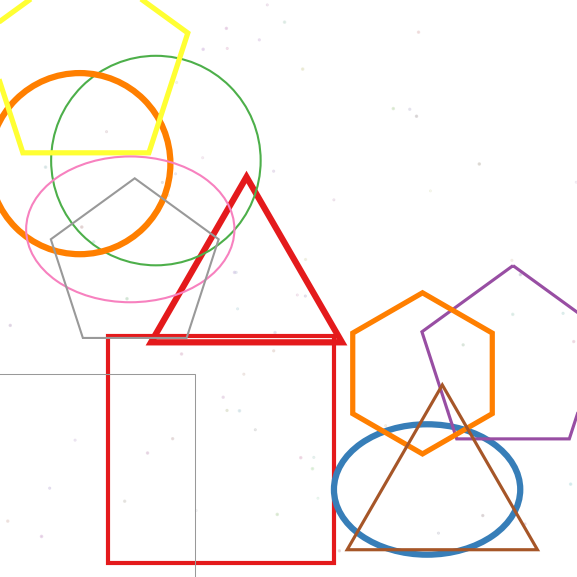[{"shape": "triangle", "thickness": 3, "radius": 0.95, "center": [0.427, 0.502]}, {"shape": "square", "thickness": 2, "radius": 0.98, "center": [0.383, 0.221]}, {"shape": "oval", "thickness": 3, "radius": 0.81, "center": [0.74, 0.152]}, {"shape": "circle", "thickness": 1, "radius": 0.91, "center": [0.27, 0.721]}, {"shape": "pentagon", "thickness": 1.5, "radius": 0.83, "center": [0.888, 0.373]}, {"shape": "circle", "thickness": 3, "radius": 0.78, "center": [0.138, 0.716]}, {"shape": "hexagon", "thickness": 2.5, "radius": 0.7, "center": [0.732, 0.353]}, {"shape": "pentagon", "thickness": 2.5, "radius": 0.93, "center": [0.149, 0.885]}, {"shape": "triangle", "thickness": 1.5, "radius": 0.95, "center": [0.766, 0.142]}, {"shape": "oval", "thickness": 1, "radius": 0.9, "center": [0.226, 0.602]}, {"shape": "pentagon", "thickness": 1, "radius": 0.76, "center": [0.233, 0.538]}, {"shape": "square", "thickness": 0.5, "radius": 0.92, "center": [0.153, 0.167]}]